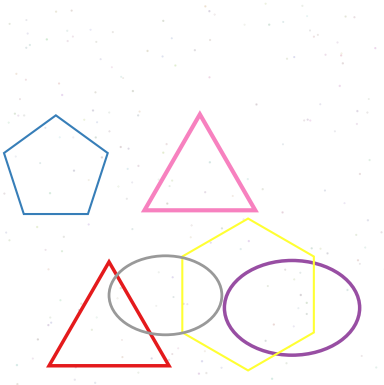[{"shape": "triangle", "thickness": 2.5, "radius": 0.9, "center": [0.283, 0.14]}, {"shape": "pentagon", "thickness": 1.5, "radius": 0.71, "center": [0.145, 0.559]}, {"shape": "oval", "thickness": 2.5, "radius": 0.88, "center": [0.759, 0.2]}, {"shape": "hexagon", "thickness": 1.5, "radius": 0.99, "center": [0.644, 0.235]}, {"shape": "triangle", "thickness": 3, "radius": 0.83, "center": [0.519, 0.537]}, {"shape": "oval", "thickness": 2, "radius": 0.73, "center": [0.43, 0.233]}]